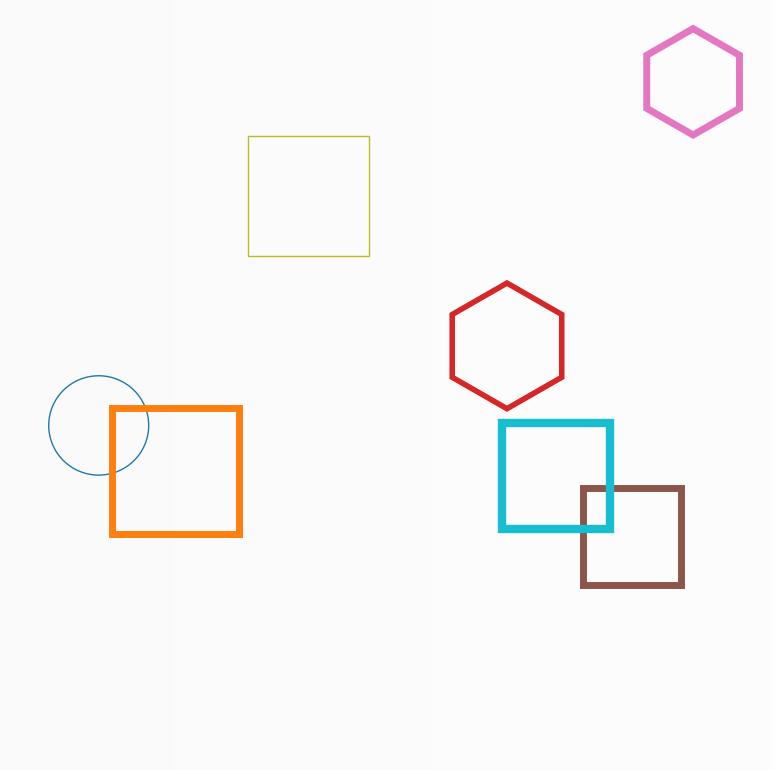[{"shape": "circle", "thickness": 0.5, "radius": 0.32, "center": [0.127, 0.447]}, {"shape": "square", "thickness": 2.5, "radius": 0.41, "center": [0.227, 0.388]}, {"shape": "hexagon", "thickness": 2, "radius": 0.41, "center": [0.654, 0.551]}, {"shape": "square", "thickness": 2.5, "radius": 0.31, "center": [0.816, 0.304]}, {"shape": "hexagon", "thickness": 2.5, "radius": 0.35, "center": [0.894, 0.894]}, {"shape": "square", "thickness": 0.5, "radius": 0.39, "center": [0.398, 0.745]}, {"shape": "square", "thickness": 3, "radius": 0.35, "center": [0.718, 0.382]}]